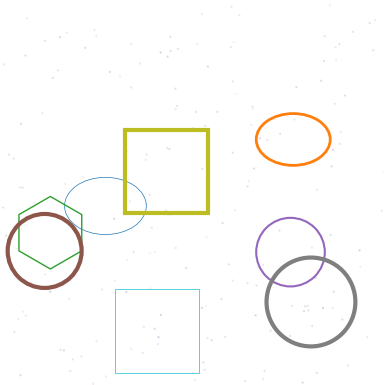[{"shape": "oval", "thickness": 0.5, "radius": 0.53, "center": [0.274, 0.465]}, {"shape": "oval", "thickness": 2, "radius": 0.48, "center": [0.762, 0.638]}, {"shape": "hexagon", "thickness": 1, "radius": 0.47, "center": [0.131, 0.396]}, {"shape": "circle", "thickness": 1.5, "radius": 0.45, "center": [0.755, 0.345]}, {"shape": "circle", "thickness": 3, "radius": 0.48, "center": [0.116, 0.348]}, {"shape": "circle", "thickness": 3, "radius": 0.58, "center": [0.808, 0.216]}, {"shape": "square", "thickness": 3, "radius": 0.54, "center": [0.432, 0.554]}, {"shape": "square", "thickness": 0.5, "radius": 0.55, "center": [0.409, 0.14]}]